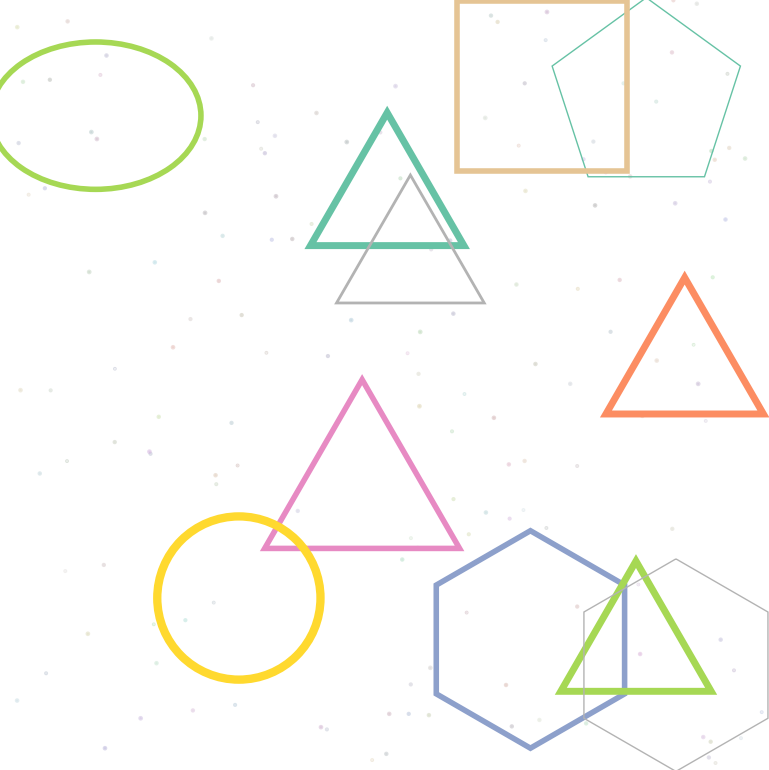[{"shape": "triangle", "thickness": 2.5, "radius": 0.58, "center": [0.503, 0.739]}, {"shape": "pentagon", "thickness": 0.5, "radius": 0.64, "center": [0.839, 0.874]}, {"shape": "triangle", "thickness": 2.5, "radius": 0.59, "center": [0.889, 0.521]}, {"shape": "hexagon", "thickness": 2, "radius": 0.71, "center": [0.689, 0.17]}, {"shape": "triangle", "thickness": 2, "radius": 0.73, "center": [0.47, 0.361]}, {"shape": "oval", "thickness": 2, "radius": 0.68, "center": [0.124, 0.85]}, {"shape": "triangle", "thickness": 2.5, "radius": 0.56, "center": [0.826, 0.159]}, {"shape": "circle", "thickness": 3, "radius": 0.53, "center": [0.31, 0.223]}, {"shape": "square", "thickness": 2, "radius": 0.55, "center": [0.704, 0.888]}, {"shape": "triangle", "thickness": 1, "radius": 0.55, "center": [0.533, 0.662]}, {"shape": "hexagon", "thickness": 0.5, "radius": 0.69, "center": [0.878, 0.136]}]